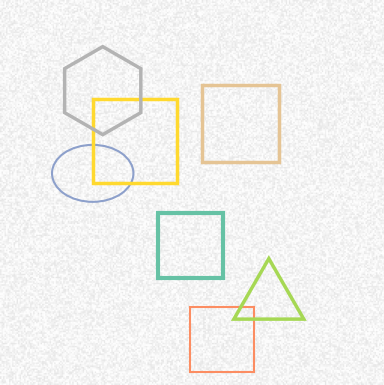[{"shape": "square", "thickness": 3, "radius": 0.42, "center": [0.495, 0.363]}, {"shape": "square", "thickness": 1.5, "radius": 0.42, "center": [0.576, 0.118]}, {"shape": "oval", "thickness": 1.5, "radius": 0.53, "center": [0.241, 0.55]}, {"shape": "triangle", "thickness": 2.5, "radius": 0.52, "center": [0.698, 0.224]}, {"shape": "square", "thickness": 2.5, "radius": 0.55, "center": [0.35, 0.633]}, {"shape": "square", "thickness": 2.5, "radius": 0.5, "center": [0.625, 0.679]}, {"shape": "hexagon", "thickness": 2.5, "radius": 0.57, "center": [0.267, 0.765]}]